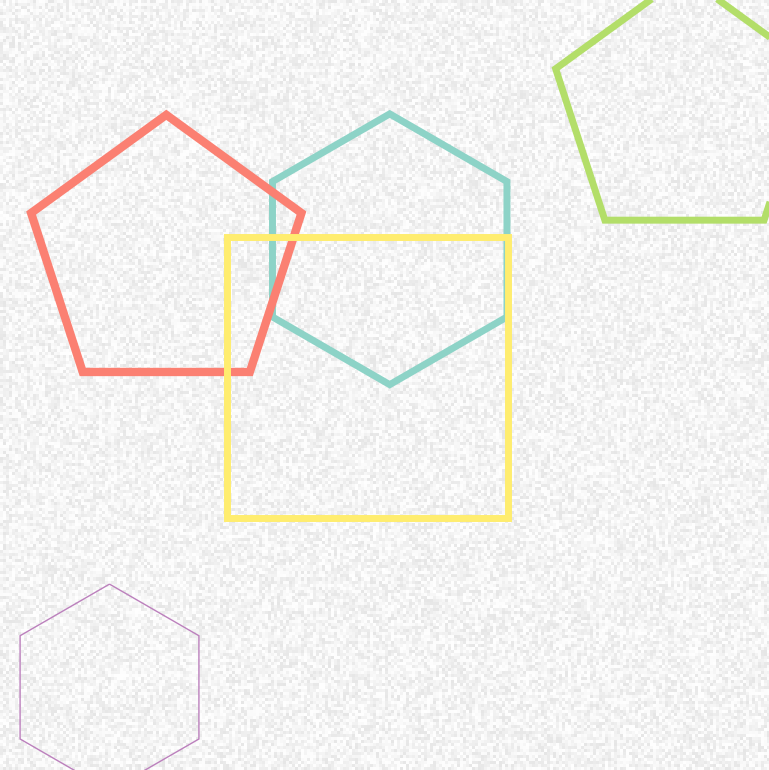[{"shape": "hexagon", "thickness": 2.5, "radius": 0.88, "center": [0.506, 0.676]}, {"shape": "pentagon", "thickness": 3, "radius": 0.92, "center": [0.216, 0.666]}, {"shape": "pentagon", "thickness": 2.5, "radius": 0.88, "center": [0.889, 0.856]}, {"shape": "hexagon", "thickness": 0.5, "radius": 0.67, "center": [0.142, 0.107]}, {"shape": "square", "thickness": 2.5, "radius": 0.91, "center": [0.477, 0.51]}]